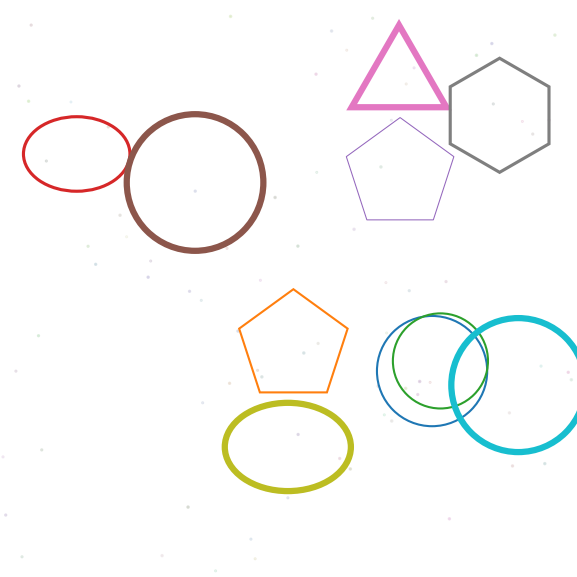[{"shape": "circle", "thickness": 1, "radius": 0.48, "center": [0.748, 0.357]}, {"shape": "pentagon", "thickness": 1, "radius": 0.49, "center": [0.508, 0.4]}, {"shape": "circle", "thickness": 1, "radius": 0.41, "center": [0.763, 0.374]}, {"shape": "oval", "thickness": 1.5, "radius": 0.46, "center": [0.133, 0.733]}, {"shape": "pentagon", "thickness": 0.5, "radius": 0.49, "center": [0.693, 0.698]}, {"shape": "circle", "thickness": 3, "radius": 0.59, "center": [0.338, 0.683]}, {"shape": "triangle", "thickness": 3, "radius": 0.47, "center": [0.691, 0.861]}, {"shape": "hexagon", "thickness": 1.5, "radius": 0.49, "center": [0.865, 0.8]}, {"shape": "oval", "thickness": 3, "radius": 0.55, "center": [0.498, 0.225]}, {"shape": "circle", "thickness": 3, "radius": 0.58, "center": [0.898, 0.332]}]